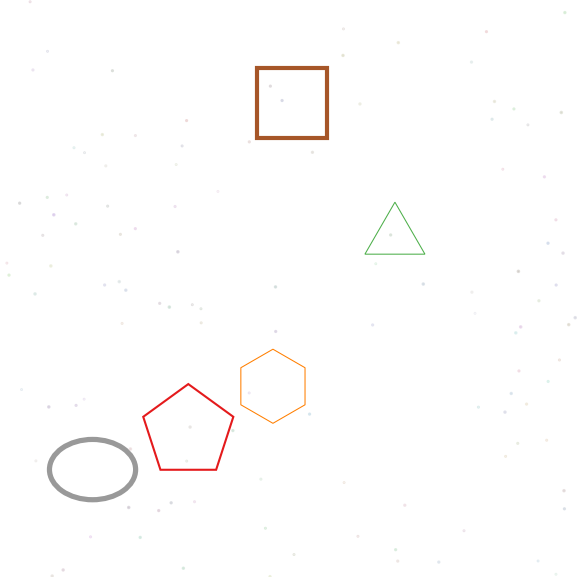[{"shape": "pentagon", "thickness": 1, "radius": 0.41, "center": [0.326, 0.252]}, {"shape": "triangle", "thickness": 0.5, "radius": 0.3, "center": [0.684, 0.589]}, {"shape": "hexagon", "thickness": 0.5, "radius": 0.32, "center": [0.473, 0.33]}, {"shape": "square", "thickness": 2, "radius": 0.3, "center": [0.506, 0.82]}, {"shape": "oval", "thickness": 2.5, "radius": 0.37, "center": [0.16, 0.186]}]